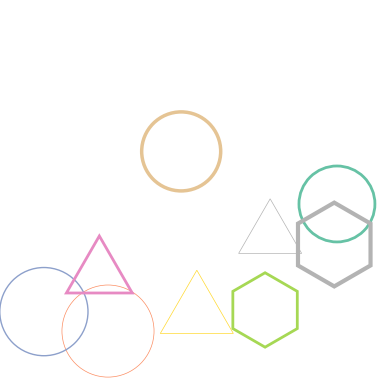[{"shape": "circle", "thickness": 2, "radius": 0.49, "center": [0.875, 0.47]}, {"shape": "circle", "thickness": 0.5, "radius": 0.6, "center": [0.281, 0.14]}, {"shape": "circle", "thickness": 1, "radius": 0.57, "center": [0.114, 0.191]}, {"shape": "triangle", "thickness": 2, "radius": 0.49, "center": [0.258, 0.288]}, {"shape": "hexagon", "thickness": 2, "radius": 0.48, "center": [0.688, 0.195]}, {"shape": "triangle", "thickness": 0.5, "radius": 0.55, "center": [0.511, 0.189]}, {"shape": "circle", "thickness": 2.5, "radius": 0.51, "center": [0.471, 0.607]}, {"shape": "hexagon", "thickness": 3, "radius": 0.54, "center": [0.868, 0.365]}, {"shape": "triangle", "thickness": 0.5, "radius": 0.47, "center": [0.702, 0.389]}]